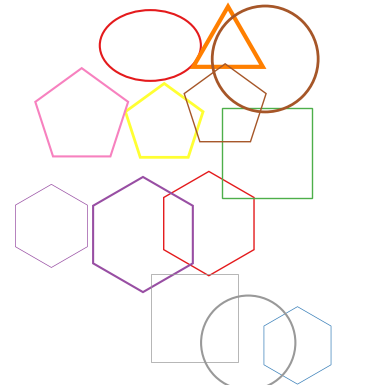[{"shape": "hexagon", "thickness": 1, "radius": 0.68, "center": [0.543, 0.419]}, {"shape": "oval", "thickness": 1.5, "radius": 0.66, "center": [0.39, 0.882]}, {"shape": "hexagon", "thickness": 0.5, "radius": 0.5, "center": [0.773, 0.103]}, {"shape": "square", "thickness": 1, "radius": 0.58, "center": [0.693, 0.602]}, {"shape": "hexagon", "thickness": 0.5, "radius": 0.54, "center": [0.134, 0.413]}, {"shape": "hexagon", "thickness": 1.5, "radius": 0.75, "center": [0.371, 0.391]}, {"shape": "triangle", "thickness": 3, "radius": 0.52, "center": [0.592, 0.879]}, {"shape": "pentagon", "thickness": 2, "radius": 0.53, "center": [0.427, 0.677]}, {"shape": "circle", "thickness": 2, "radius": 0.69, "center": [0.689, 0.847]}, {"shape": "pentagon", "thickness": 1, "radius": 0.56, "center": [0.585, 0.722]}, {"shape": "pentagon", "thickness": 1.5, "radius": 0.63, "center": [0.212, 0.696]}, {"shape": "square", "thickness": 0.5, "radius": 0.57, "center": [0.506, 0.174]}, {"shape": "circle", "thickness": 1.5, "radius": 0.61, "center": [0.645, 0.11]}]